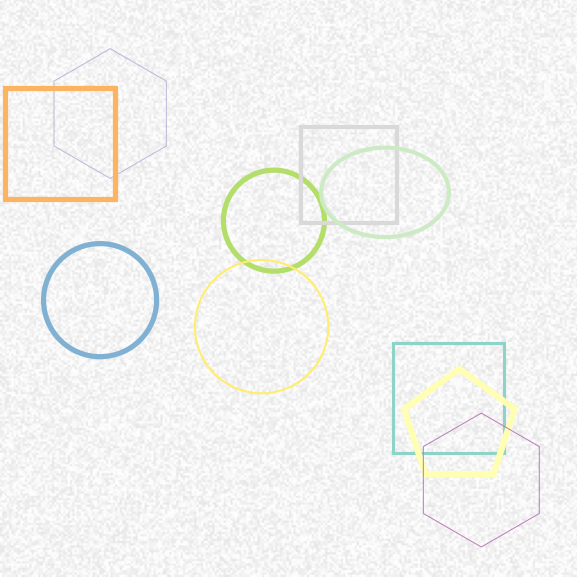[{"shape": "square", "thickness": 1.5, "radius": 0.48, "center": [0.777, 0.31]}, {"shape": "pentagon", "thickness": 3, "radius": 0.5, "center": [0.796, 0.26]}, {"shape": "hexagon", "thickness": 0.5, "radius": 0.56, "center": [0.191, 0.803]}, {"shape": "circle", "thickness": 2.5, "radius": 0.49, "center": [0.173, 0.479]}, {"shape": "square", "thickness": 2.5, "radius": 0.48, "center": [0.104, 0.751]}, {"shape": "circle", "thickness": 2.5, "radius": 0.44, "center": [0.474, 0.617]}, {"shape": "square", "thickness": 2, "radius": 0.42, "center": [0.605, 0.696]}, {"shape": "hexagon", "thickness": 0.5, "radius": 0.58, "center": [0.833, 0.168]}, {"shape": "oval", "thickness": 2, "radius": 0.55, "center": [0.667, 0.666]}, {"shape": "circle", "thickness": 1, "radius": 0.58, "center": [0.453, 0.433]}]